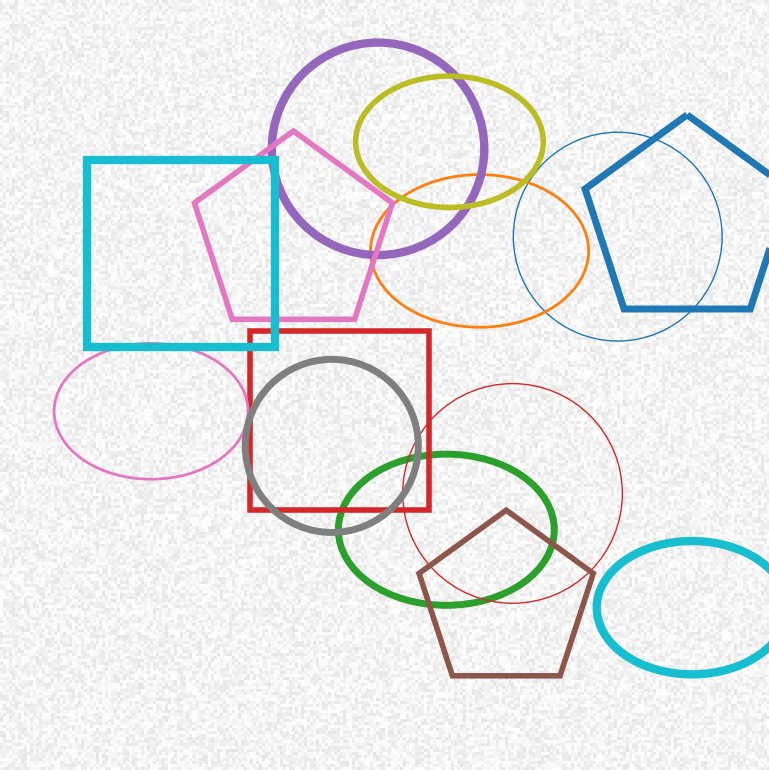[{"shape": "circle", "thickness": 0.5, "radius": 0.68, "center": [0.802, 0.693]}, {"shape": "pentagon", "thickness": 2.5, "radius": 0.7, "center": [0.892, 0.711]}, {"shape": "oval", "thickness": 1, "radius": 0.71, "center": [0.623, 0.674]}, {"shape": "oval", "thickness": 2.5, "radius": 0.7, "center": [0.58, 0.312]}, {"shape": "square", "thickness": 2, "radius": 0.58, "center": [0.44, 0.454]}, {"shape": "circle", "thickness": 0.5, "radius": 0.71, "center": [0.666, 0.359]}, {"shape": "circle", "thickness": 3, "radius": 0.69, "center": [0.491, 0.807]}, {"shape": "pentagon", "thickness": 2, "radius": 0.59, "center": [0.657, 0.219]}, {"shape": "pentagon", "thickness": 2, "radius": 0.68, "center": [0.381, 0.695]}, {"shape": "oval", "thickness": 1, "radius": 0.63, "center": [0.196, 0.466]}, {"shape": "circle", "thickness": 2.5, "radius": 0.56, "center": [0.431, 0.421]}, {"shape": "oval", "thickness": 2, "radius": 0.61, "center": [0.584, 0.816]}, {"shape": "square", "thickness": 3, "radius": 0.61, "center": [0.235, 0.671]}, {"shape": "oval", "thickness": 3, "radius": 0.62, "center": [0.899, 0.211]}]